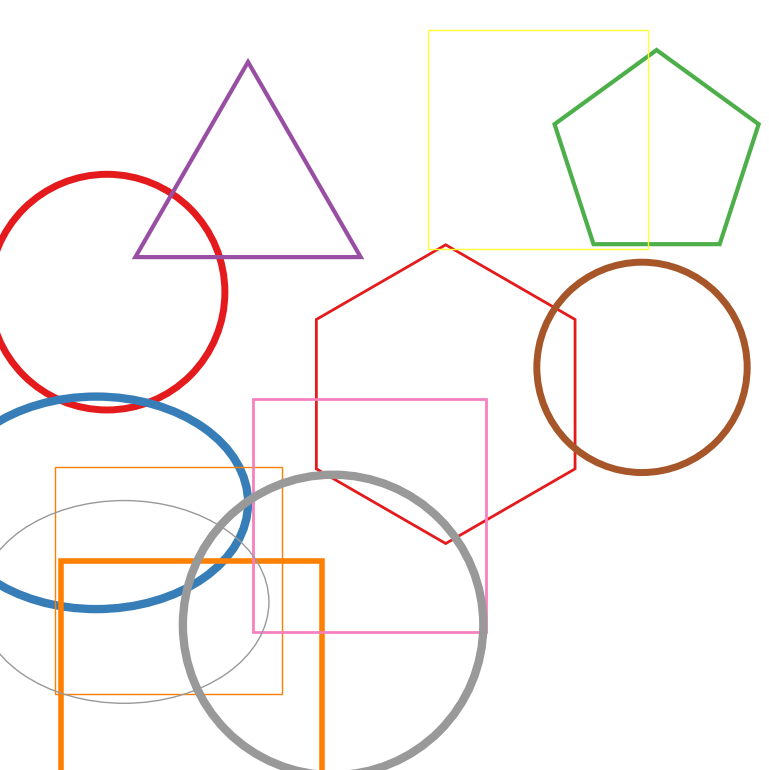[{"shape": "circle", "thickness": 2.5, "radius": 0.77, "center": [0.139, 0.621]}, {"shape": "hexagon", "thickness": 1, "radius": 0.97, "center": [0.579, 0.488]}, {"shape": "oval", "thickness": 3, "radius": 0.99, "center": [0.125, 0.347]}, {"shape": "pentagon", "thickness": 1.5, "radius": 0.7, "center": [0.853, 0.796]}, {"shape": "triangle", "thickness": 1.5, "radius": 0.84, "center": [0.322, 0.751]}, {"shape": "square", "thickness": 2, "radius": 0.85, "center": [0.249, 0.103]}, {"shape": "square", "thickness": 0.5, "radius": 0.74, "center": [0.219, 0.246]}, {"shape": "square", "thickness": 0.5, "radius": 0.71, "center": [0.699, 0.819]}, {"shape": "circle", "thickness": 2.5, "radius": 0.68, "center": [0.834, 0.523]}, {"shape": "square", "thickness": 1, "radius": 0.76, "center": [0.479, 0.33]}, {"shape": "circle", "thickness": 3, "radius": 0.98, "center": [0.433, 0.188]}, {"shape": "oval", "thickness": 0.5, "radius": 0.94, "center": [0.161, 0.218]}]